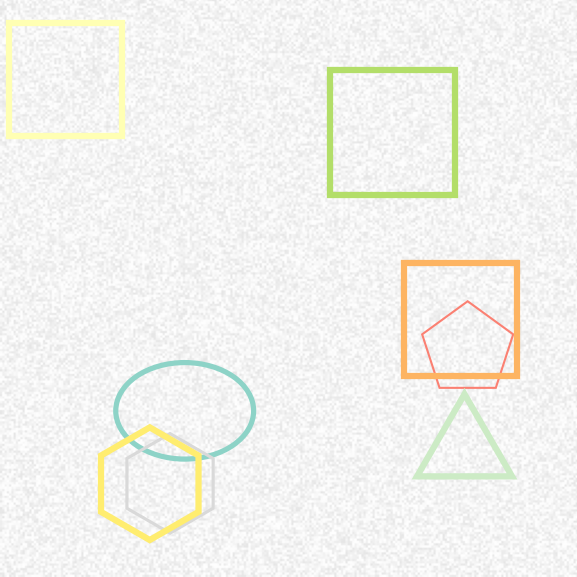[{"shape": "oval", "thickness": 2.5, "radius": 0.6, "center": [0.32, 0.288]}, {"shape": "square", "thickness": 3, "radius": 0.49, "center": [0.113, 0.862]}, {"shape": "pentagon", "thickness": 1, "radius": 0.41, "center": [0.81, 0.395]}, {"shape": "square", "thickness": 3, "radius": 0.49, "center": [0.797, 0.446]}, {"shape": "square", "thickness": 3, "radius": 0.54, "center": [0.68, 0.77]}, {"shape": "hexagon", "thickness": 1.5, "radius": 0.43, "center": [0.294, 0.162]}, {"shape": "triangle", "thickness": 3, "radius": 0.47, "center": [0.804, 0.222]}, {"shape": "hexagon", "thickness": 3, "radius": 0.49, "center": [0.259, 0.162]}]